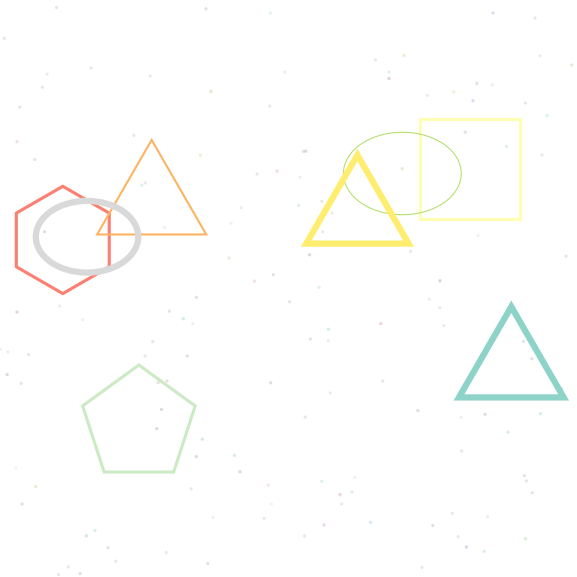[{"shape": "triangle", "thickness": 3, "radius": 0.52, "center": [0.885, 0.363]}, {"shape": "square", "thickness": 1.5, "radius": 0.43, "center": [0.814, 0.707]}, {"shape": "hexagon", "thickness": 1.5, "radius": 0.46, "center": [0.109, 0.584]}, {"shape": "triangle", "thickness": 1, "radius": 0.55, "center": [0.263, 0.648]}, {"shape": "oval", "thickness": 0.5, "radius": 0.51, "center": [0.697, 0.699]}, {"shape": "oval", "thickness": 3, "radius": 0.44, "center": [0.151, 0.589]}, {"shape": "pentagon", "thickness": 1.5, "radius": 0.51, "center": [0.241, 0.265]}, {"shape": "triangle", "thickness": 3, "radius": 0.51, "center": [0.619, 0.628]}]